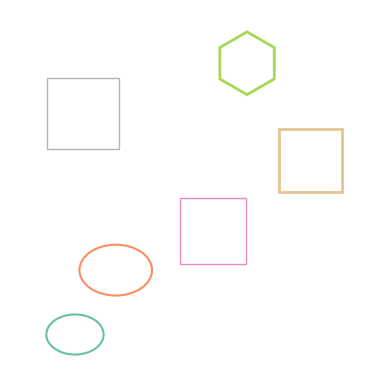[{"shape": "oval", "thickness": 1.5, "radius": 0.37, "center": [0.195, 0.131]}, {"shape": "oval", "thickness": 1.5, "radius": 0.47, "center": [0.301, 0.298]}, {"shape": "square", "thickness": 1, "radius": 0.43, "center": [0.553, 0.401]}, {"shape": "hexagon", "thickness": 2, "radius": 0.41, "center": [0.642, 0.836]}, {"shape": "square", "thickness": 2, "radius": 0.41, "center": [0.807, 0.583]}, {"shape": "square", "thickness": 1, "radius": 0.46, "center": [0.215, 0.706]}]